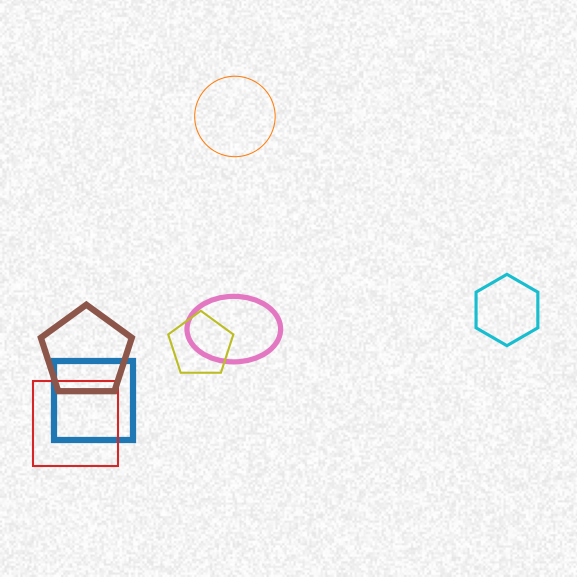[{"shape": "square", "thickness": 3, "radius": 0.34, "center": [0.162, 0.306]}, {"shape": "circle", "thickness": 0.5, "radius": 0.35, "center": [0.407, 0.797]}, {"shape": "square", "thickness": 1, "radius": 0.37, "center": [0.131, 0.265]}, {"shape": "pentagon", "thickness": 3, "radius": 0.41, "center": [0.15, 0.389]}, {"shape": "oval", "thickness": 2.5, "radius": 0.41, "center": [0.405, 0.429]}, {"shape": "pentagon", "thickness": 1, "radius": 0.3, "center": [0.348, 0.402]}, {"shape": "hexagon", "thickness": 1.5, "radius": 0.31, "center": [0.878, 0.462]}]